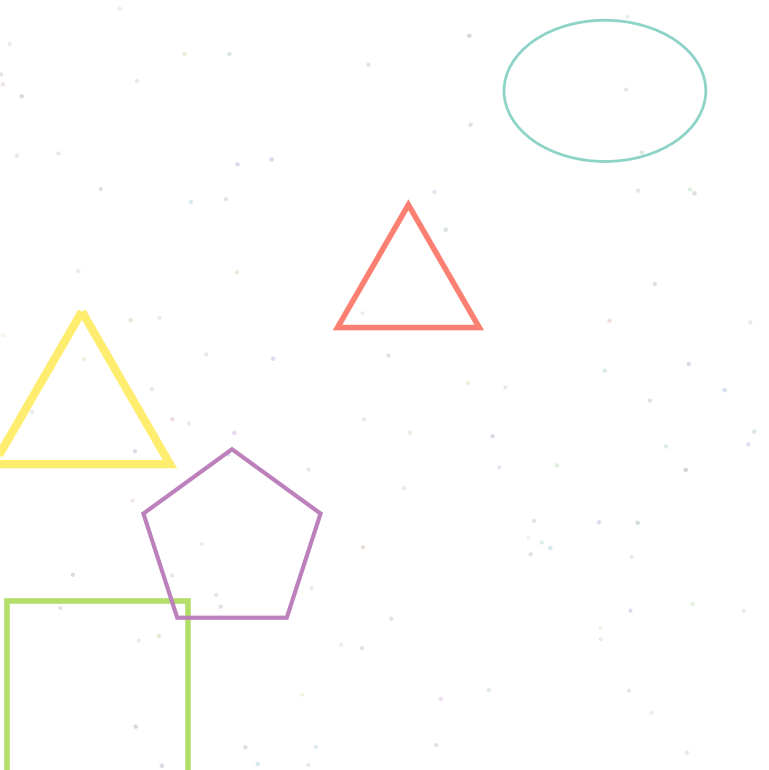[{"shape": "oval", "thickness": 1, "radius": 0.66, "center": [0.786, 0.882]}, {"shape": "triangle", "thickness": 2, "radius": 0.53, "center": [0.53, 0.628]}, {"shape": "square", "thickness": 2, "radius": 0.59, "center": [0.127, 0.102]}, {"shape": "pentagon", "thickness": 1.5, "radius": 0.6, "center": [0.301, 0.296]}, {"shape": "triangle", "thickness": 3, "radius": 0.66, "center": [0.106, 0.463]}]